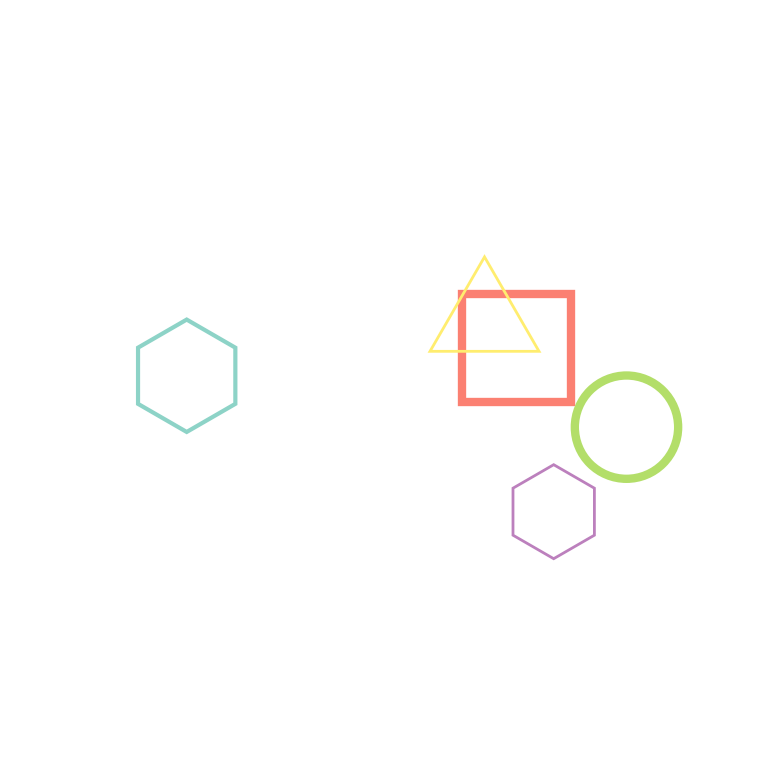[{"shape": "hexagon", "thickness": 1.5, "radius": 0.36, "center": [0.242, 0.512]}, {"shape": "square", "thickness": 3, "radius": 0.35, "center": [0.671, 0.548]}, {"shape": "circle", "thickness": 3, "radius": 0.34, "center": [0.814, 0.445]}, {"shape": "hexagon", "thickness": 1, "radius": 0.31, "center": [0.719, 0.335]}, {"shape": "triangle", "thickness": 1, "radius": 0.41, "center": [0.629, 0.585]}]